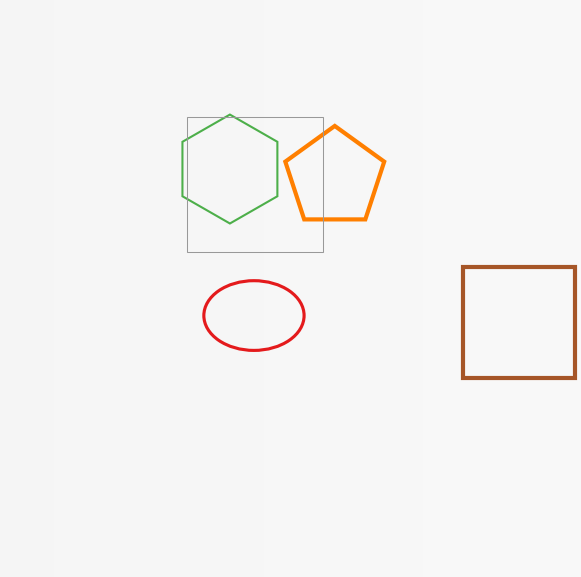[{"shape": "oval", "thickness": 1.5, "radius": 0.43, "center": [0.437, 0.453]}, {"shape": "hexagon", "thickness": 1, "radius": 0.47, "center": [0.396, 0.706]}, {"shape": "pentagon", "thickness": 2, "radius": 0.45, "center": [0.576, 0.692]}, {"shape": "square", "thickness": 2, "radius": 0.48, "center": [0.892, 0.44]}, {"shape": "square", "thickness": 0.5, "radius": 0.59, "center": [0.439, 0.68]}]